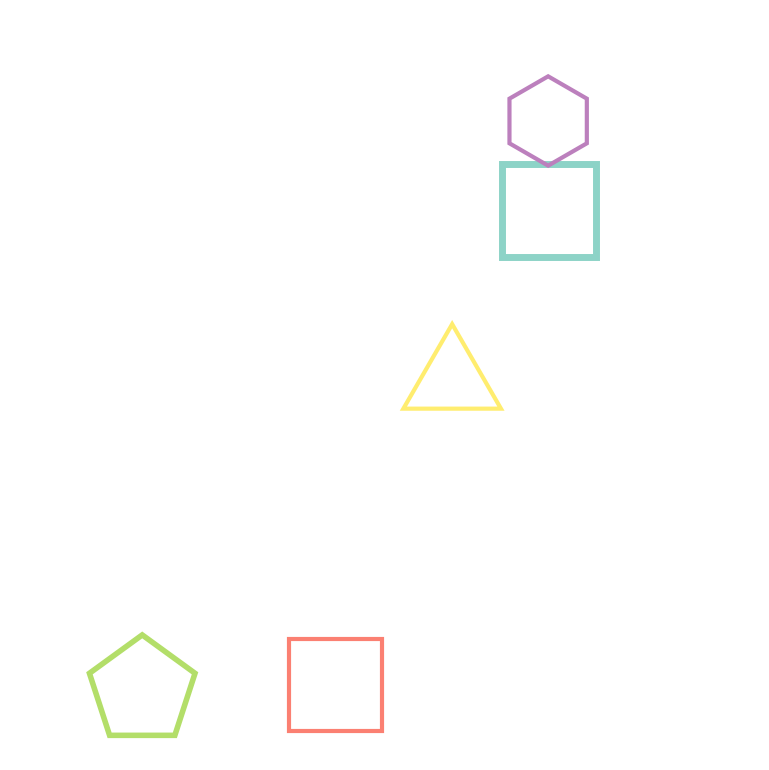[{"shape": "square", "thickness": 2.5, "radius": 0.3, "center": [0.713, 0.727]}, {"shape": "square", "thickness": 1.5, "radius": 0.3, "center": [0.435, 0.11]}, {"shape": "pentagon", "thickness": 2, "radius": 0.36, "center": [0.185, 0.103]}, {"shape": "hexagon", "thickness": 1.5, "radius": 0.29, "center": [0.712, 0.843]}, {"shape": "triangle", "thickness": 1.5, "radius": 0.37, "center": [0.587, 0.506]}]